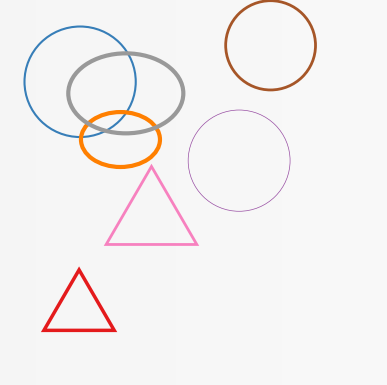[{"shape": "triangle", "thickness": 2.5, "radius": 0.52, "center": [0.204, 0.194]}, {"shape": "circle", "thickness": 1.5, "radius": 0.72, "center": [0.207, 0.788]}, {"shape": "circle", "thickness": 0.5, "radius": 0.66, "center": [0.617, 0.583]}, {"shape": "oval", "thickness": 3, "radius": 0.51, "center": [0.311, 0.638]}, {"shape": "circle", "thickness": 2, "radius": 0.58, "center": [0.698, 0.882]}, {"shape": "triangle", "thickness": 2, "radius": 0.68, "center": [0.391, 0.433]}, {"shape": "oval", "thickness": 3, "radius": 0.74, "center": [0.325, 0.758]}]